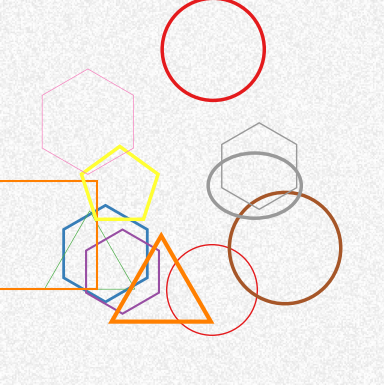[{"shape": "circle", "thickness": 1, "radius": 0.59, "center": [0.551, 0.247]}, {"shape": "circle", "thickness": 2.5, "radius": 0.66, "center": [0.554, 0.872]}, {"shape": "hexagon", "thickness": 2, "radius": 0.63, "center": [0.274, 0.341]}, {"shape": "triangle", "thickness": 0.5, "radius": 0.68, "center": [0.233, 0.317]}, {"shape": "hexagon", "thickness": 1.5, "radius": 0.55, "center": [0.318, 0.294]}, {"shape": "triangle", "thickness": 3, "radius": 0.74, "center": [0.419, 0.239]}, {"shape": "square", "thickness": 1.5, "radius": 0.7, "center": [0.112, 0.389]}, {"shape": "pentagon", "thickness": 2.5, "radius": 0.52, "center": [0.311, 0.515]}, {"shape": "circle", "thickness": 2.5, "radius": 0.72, "center": [0.74, 0.356]}, {"shape": "hexagon", "thickness": 0.5, "radius": 0.68, "center": [0.228, 0.684]}, {"shape": "hexagon", "thickness": 1, "radius": 0.56, "center": [0.673, 0.569]}, {"shape": "oval", "thickness": 2.5, "radius": 0.6, "center": [0.662, 0.518]}]